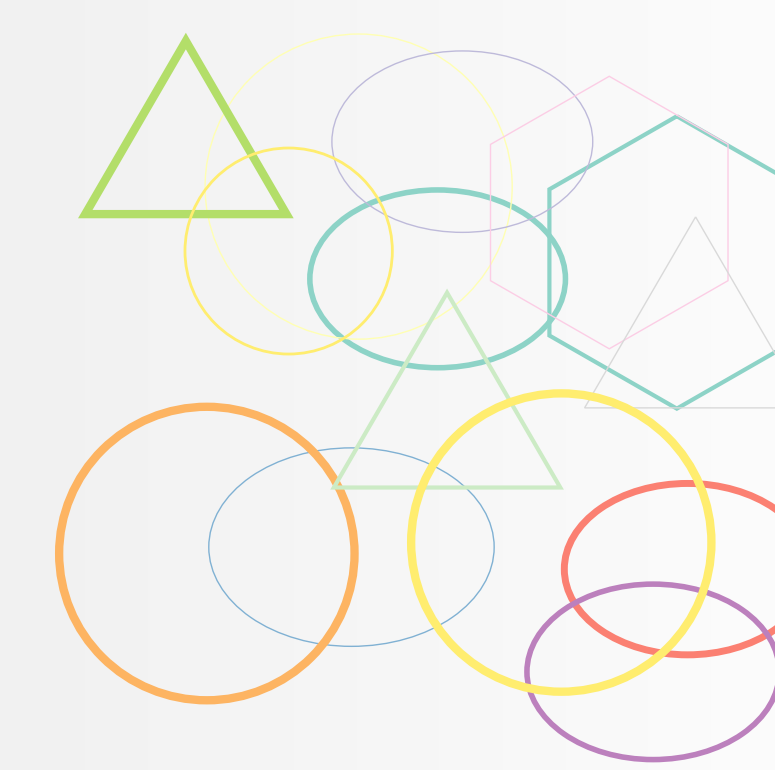[{"shape": "oval", "thickness": 2, "radius": 0.82, "center": [0.565, 0.638]}, {"shape": "hexagon", "thickness": 1.5, "radius": 0.95, "center": [0.873, 0.659]}, {"shape": "circle", "thickness": 0.5, "radius": 0.99, "center": [0.463, 0.758]}, {"shape": "oval", "thickness": 0.5, "radius": 0.84, "center": [0.597, 0.816]}, {"shape": "oval", "thickness": 2.5, "radius": 0.79, "center": [0.887, 0.261]}, {"shape": "oval", "thickness": 0.5, "radius": 0.92, "center": [0.454, 0.289]}, {"shape": "circle", "thickness": 3, "radius": 0.95, "center": [0.267, 0.281]}, {"shape": "triangle", "thickness": 3, "radius": 0.75, "center": [0.24, 0.797]}, {"shape": "hexagon", "thickness": 0.5, "radius": 0.88, "center": [0.786, 0.724]}, {"shape": "triangle", "thickness": 0.5, "radius": 0.83, "center": [0.898, 0.553]}, {"shape": "oval", "thickness": 2, "radius": 0.81, "center": [0.843, 0.127]}, {"shape": "triangle", "thickness": 1.5, "radius": 0.84, "center": [0.577, 0.451]}, {"shape": "circle", "thickness": 1, "radius": 0.67, "center": [0.372, 0.674]}, {"shape": "circle", "thickness": 3, "radius": 0.97, "center": [0.724, 0.295]}]